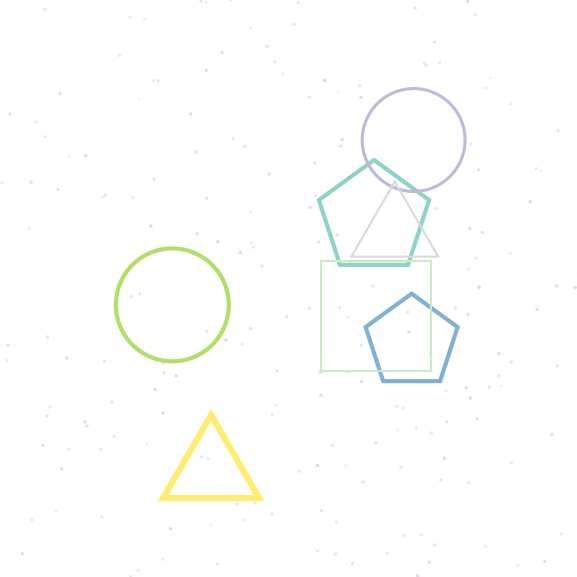[{"shape": "pentagon", "thickness": 2, "radius": 0.5, "center": [0.648, 0.622]}, {"shape": "circle", "thickness": 1.5, "radius": 0.45, "center": [0.716, 0.757]}, {"shape": "pentagon", "thickness": 2, "radius": 0.42, "center": [0.713, 0.407]}, {"shape": "circle", "thickness": 2, "radius": 0.49, "center": [0.298, 0.471]}, {"shape": "triangle", "thickness": 1, "radius": 0.43, "center": [0.684, 0.598]}, {"shape": "square", "thickness": 1, "radius": 0.48, "center": [0.652, 0.452]}, {"shape": "triangle", "thickness": 3, "radius": 0.48, "center": [0.366, 0.185]}]